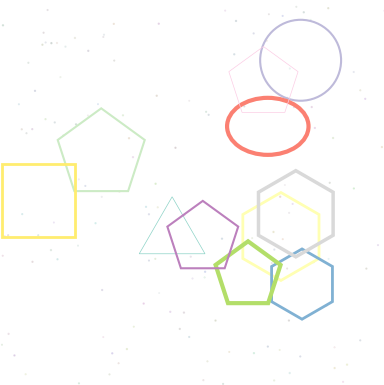[{"shape": "triangle", "thickness": 0.5, "radius": 0.49, "center": [0.447, 0.39]}, {"shape": "hexagon", "thickness": 2, "radius": 0.57, "center": [0.73, 0.386]}, {"shape": "circle", "thickness": 1.5, "radius": 0.53, "center": [0.781, 0.843]}, {"shape": "oval", "thickness": 3, "radius": 0.53, "center": [0.696, 0.672]}, {"shape": "hexagon", "thickness": 2, "radius": 0.46, "center": [0.784, 0.262]}, {"shape": "pentagon", "thickness": 3, "radius": 0.44, "center": [0.644, 0.284]}, {"shape": "pentagon", "thickness": 0.5, "radius": 0.47, "center": [0.684, 0.785]}, {"shape": "hexagon", "thickness": 2.5, "radius": 0.56, "center": [0.768, 0.445]}, {"shape": "pentagon", "thickness": 1.5, "radius": 0.48, "center": [0.527, 0.381]}, {"shape": "pentagon", "thickness": 1.5, "radius": 0.59, "center": [0.263, 0.6]}, {"shape": "square", "thickness": 2, "radius": 0.47, "center": [0.1, 0.48]}]